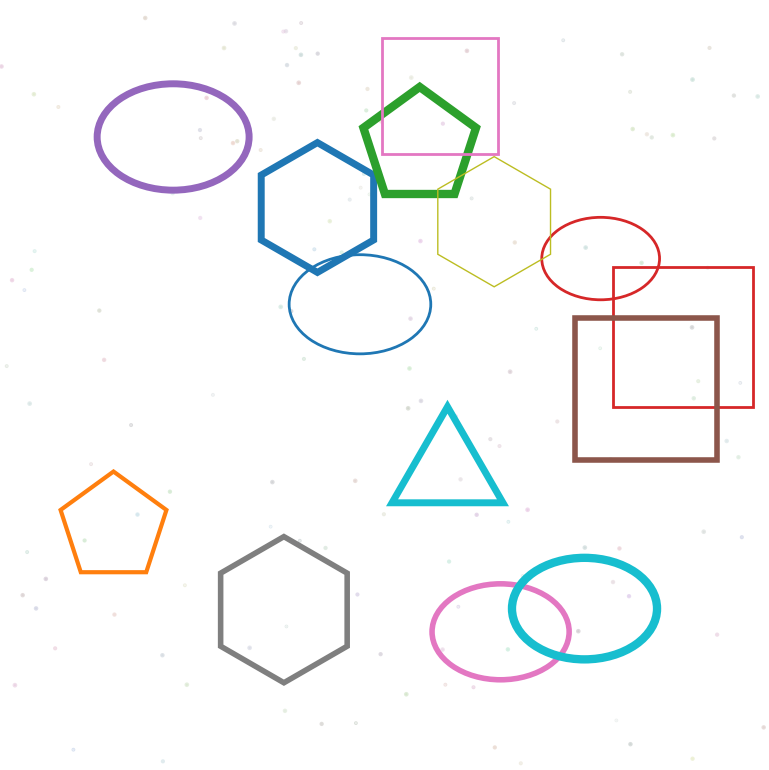[{"shape": "oval", "thickness": 1, "radius": 0.46, "center": [0.467, 0.605]}, {"shape": "hexagon", "thickness": 2.5, "radius": 0.42, "center": [0.412, 0.731]}, {"shape": "pentagon", "thickness": 1.5, "radius": 0.36, "center": [0.147, 0.315]}, {"shape": "pentagon", "thickness": 3, "radius": 0.38, "center": [0.545, 0.81]}, {"shape": "square", "thickness": 1, "radius": 0.45, "center": [0.887, 0.563]}, {"shape": "oval", "thickness": 1, "radius": 0.38, "center": [0.78, 0.664]}, {"shape": "oval", "thickness": 2.5, "radius": 0.49, "center": [0.225, 0.822]}, {"shape": "square", "thickness": 2, "radius": 0.46, "center": [0.839, 0.495]}, {"shape": "oval", "thickness": 2, "radius": 0.45, "center": [0.65, 0.179]}, {"shape": "square", "thickness": 1, "radius": 0.37, "center": [0.571, 0.876]}, {"shape": "hexagon", "thickness": 2, "radius": 0.47, "center": [0.369, 0.208]}, {"shape": "hexagon", "thickness": 0.5, "radius": 0.42, "center": [0.642, 0.712]}, {"shape": "oval", "thickness": 3, "radius": 0.47, "center": [0.759, 0.21]}, {"shape": "triangle", "thickness": 2.5, "radius": 0.42, "center": [0.581, 0.389]}]